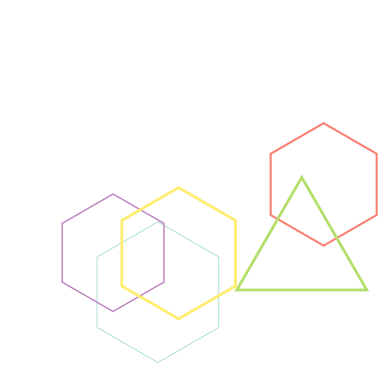[{"shape": "hexagon", "thickness": 0.5, "radius": 0.91, "center": [0.41, 0.241]}, {"shape": "hexagon", "thickness": 1.5, "radius": 0.8, "center": [0.841, 0.521]}, {"shape": "triangle", "thickness": 2, "radius": 0.97, "center": [0.784, 0.344]}, {"shape": "hexagon", "thickness": 1, "radius": 0.76, "center": [0.294, 0.344]}, {"shape": "hexagon", "thickness": 2, "radius": 0.85, "center": [0.464, 0.342]}]